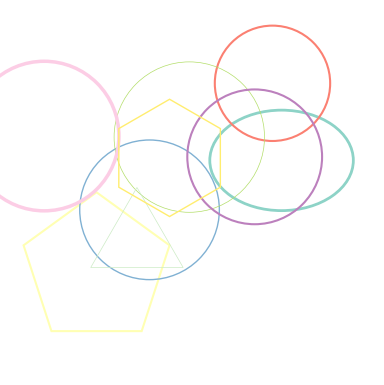[{"shape": "oval", "thickness": 2, "radius": 0.93, "center": [0.731, 0.583]}, {"shape": "pentagon", "thickness": 1.5, "radius": 1.0, "center": [0.251, 0.301]}, {"shape": "circle", "thickness": 1.5, "radius": 0.75, "center": [0.708, 0.784]}, {"shape": "circle", "thickness": 1, "radius": 0.91, "center": [0.388, 0.455]}, {"shape": "circle", "thickness": 0.5, "radius": 0.98, "center": [0.492, 0.644]}, {"shape": "circle", "thickness": 2.5, "radius": 0.97, "center": [0.115, 0.647]}, {"shape": "circle", "thickness": 1.5, "radius": 0.88, "center": [0.662, 0.593]}, {"shape": "triangle", "thickness": 0.5, "radius": 0.69, "center": [0.356, 0.374]}, {"shape": "hexagon", "thickness": 1, "radius": 0.76, "center": [0.44, 0.59]}]